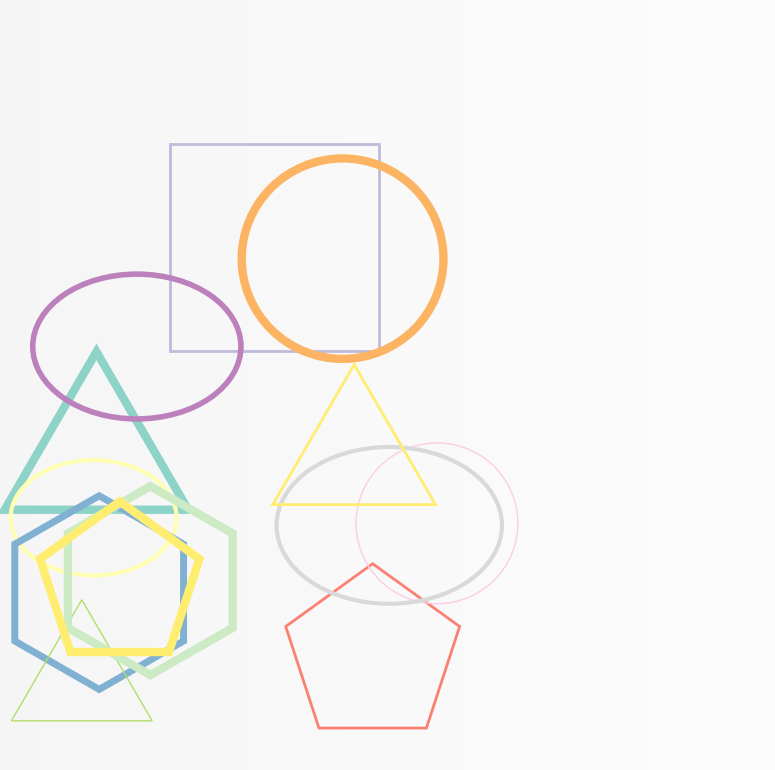[{"shape": "triangle", "thickness": 3, "radius": 0.68, "center": [0.124, 0.406]}, {"shape": "oval", "thickness": 1.5, "radius": 0.54, "center": [0.121, 0.328]}, {"shape": "square", "thickness": 1, "radius": 0.67, "center": [0.354, 0.679]}, {"shape": "pentagon", "thickness": 1, "radius": 0.59, "center": [0.481, 0.15]}, {"shape": "hexagon", "thickness": 2.5, "radius": 0.63, "center": [0.128, 0.23]}, {"shape": "circle", "thickness": 3, "radius": 0.65, "center": [0.442, 0.664]}, {"shape": "triangle", "thickness": 0.5, "radius": 0.52, "center": [0.106, 0.116]}, {"shape": "circle", "thickness": 0.5, "radius": 0.52, "center": [0.564, 0.32]}, {"shape": "oval", "thickness": 1.5, "radius": 0.73, "center": [0.502, 0.318]}, {"shape": "oval", "thickness": 2, "radius": 0.67, "center": [0.177, 0.55]}, {"shape": "hexagon", "thickness": 3, "radius": 0.61, "center": [0.194, 0.246]}, {"shape": "triangle", "thickness": 1, "radius": 0.61, "center": [0.457, 0.405]}, {"shape": "pentagon", "thickness": 3, "radius": 0.54, "center": [0.154, 0.241]}]